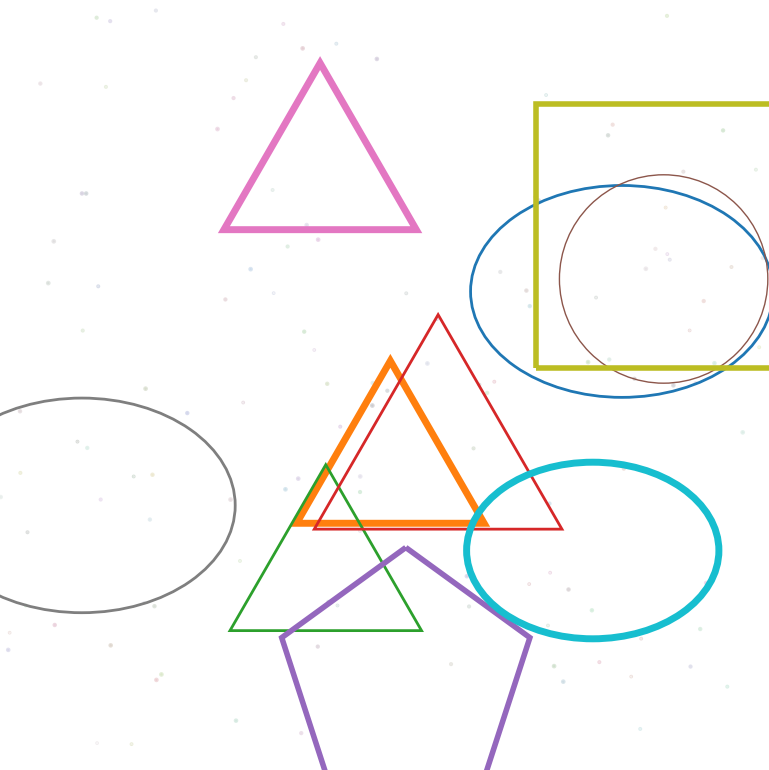[{"shape": "oval", "thickness": 1, "radius": 0.98, "center": [0.808, 0.622]}, {"shape": "triangle", "thickness": 2.5, "radius": 0.7, "center": [0.507, 0.391]}, {"shape": "triangle", "thickness": 1, "radius": 0.72, "center": [0.423, 0.253]}, {"shape": "triangle", "thickness": 1, "radius": 0.93, "center": [0.569, 0.406]}, {"shape": "pentagon", "thickness": 2, "radius": 0.85, "center": [0.527, 0.12]}, {"shape": "circle", "thickness": 0.5, "radius": 0.68, "center": [0.862, 0.638]}, {"shape": "triangle", "thickness": 2.5, "radius": 0.72, "center": [0.416, 0.774]}, {"shape": "oval", "thickness": 1, "radius": 1.0, "center": [0.106, 0.344]}, {"shape": "square", "thickness": 2, "radius": 0.86, "center": [0.867, 0.694]}, {"shape": "oval", "thickness": 2.5, "radius": 0.82, "center": [0.77, 0.285]}]